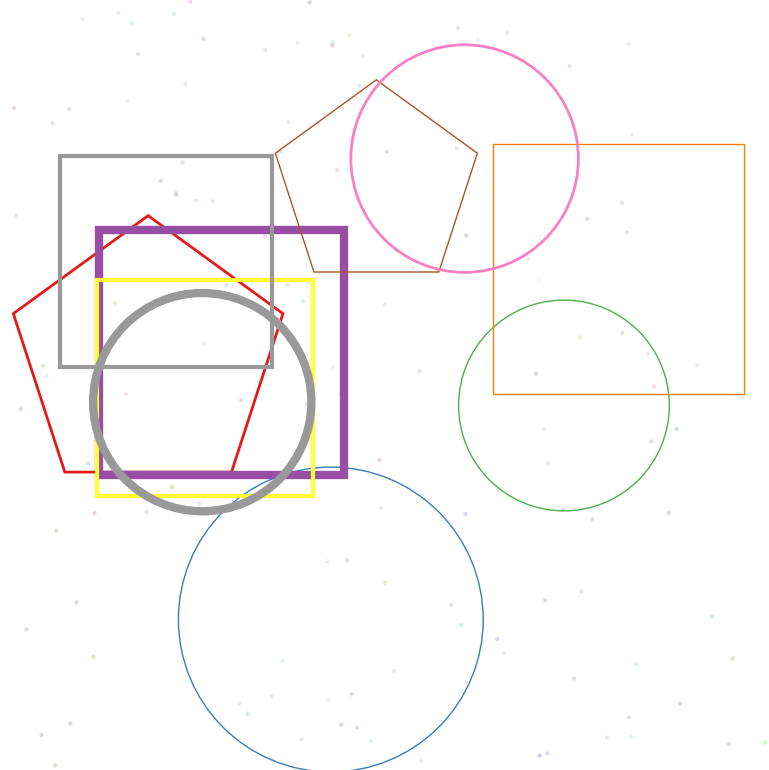[{"shape": "pentagon", "thickness": 1, "radius": 0.92, "center": [0.192, 0.536]}, {"shape": "circle", "thickness": 0.5, "radius": 0.99, "center": [0.43, 0.195]}, {"shape": "circle", "thickness": 0.5, "radius": 0.68, "center": [0.732, 0.473]}, {"shape": "square", "thickness": 3, "radius": 0.8, "center": [0.287, 0.542]}, {"shape": "square", "thickness": 0.5, "radius": 0.81, "center": [0.803, 0.651]}, {"shape": "square", "thickness": 1.5, "radius": 0.7, "center": [0.266, 0.496]}, {"shape": "pentagon", "thickness": 0.5, "radius": 0.69, "center": [0.489, 0.758]}, {"shape": "circle", "thickness": 1, "radius": 0.74, "center": [0.603, 0.794]}, {"shape": "square", "thickness": 1.5, "radius": 0.69, "center": [0.216, 0.66]}, {"shape": "circle", "thickness": 3, "radius": 0.71, "center": [0.263, 0.478]}]